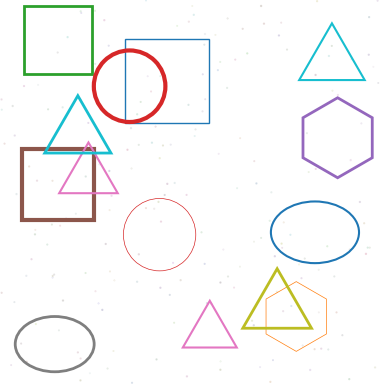[{"shape": "square", "thickness": 1, "radius": 0.54, "center": [0.433, 0.79]}, {"shape": "oval", "thickness": 1.5, "radius": 0.57, "center": [0.818, 0.397]}, {"shape": "hexagon", "thickness": 0.5, "radius": 0.45, "center": [0.77, 0.178]}, {"shape": "square", "thickness": 2, "radius": 0.44, "center": [0.151, 0.895]}, {"shape": "circle", "thickness": 0.5, "radius": 0.47, "center": [0.415, 0.39]}, {"shape": "circle", "thickness": 3, "radius": 0.46, "center": [0.337, 0.776]}, {"shape": "hexagon", "thickness": 2, "radius": 0.52, "center": [0.877, 0.642]}, {"shape": "square", "thickness": 3, "radius": 0.47, "center": [0.15, 0.521]}, {"shape": "triangle", "thickness": 1.5, "radius": 0.44, "center": [0.23, 0.542]}, {"shape": "triangle", "thickness": 1.5, "radius": 0.4, "center": [0.545, 0.138]}, {"shape": "oval", "thickness": 2, "radius": 0.51, "center": [0.142, 0.106]}, {"shape": "triangle", "thickness": 2, "radius": 0.52, "center": [0.72, 0.199]}, {"shape": "triangle", "thickness": 1.5, "radius": 0.49, "center": [0.862, 0.841]}, {"shape": "triangle", "thickness": 2, "radius": 0.5, "center": [0.202, 0.652]}]